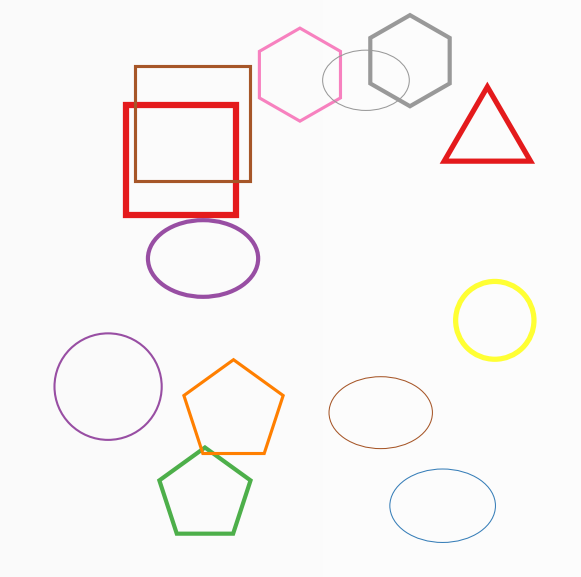[{"shape": "square", "thickness": 3, "radius": 0.48, "center": [0.312, 0.722]}, {"shape": "triangle", "thickness": 2.5, "radius": 0.43, "center": [0.838, 0.763]}, {"shape": "oval", "thickness": 0.5, "radius": 0.45, "center": [0.762, 0.123]}, {"shape": "pentagon", "thickness": 2, "radius": 0.41, "center": [0.353, 0.142]}, {"shape": "circle", "thickness": 1, "radius": 0.46, "center": [0.186, 0.33]}, {"shape": "oval", "thickness": 2, "radius": 0.47, "center": [0.349, 0.552]}, {"shape": "pentagon", "thickness": 1.5, "radius": 0.45, "center": [0.402, 0.286]}, {"shape": "circle", "thickness": 2.5, "radius": 0.34, "center": [0.851, 0.444]}, {"shape": "square", "thickness": 1.5, "radius": 0.49, "center": [0.331, 0.785]}, {"shape": "oval", "thickness": 0.5, "radius": 0.44, "center": [0.655, 0.285]}, {"shape": "hexagon", "thickness": 1.5, "radius": 0.4, "center": [0.516, 0.87]}, {"shape": "oval", "thickness": 0.5, "radius": 0.37, "center": [0.63, 0.86]}, {"shape": "hexagon", "thickness": 2, "radius": 0.39, "center": [0.705, 0.894]}]